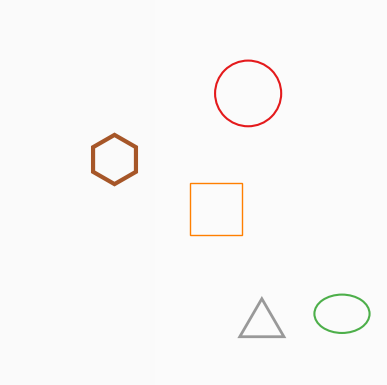[{"shape": "circle", "thickness": 1.5, "radius": 0.43, "center": [0.64, 0.757]}, {"shape": "oval", "thickness": 1.5, "radius": 0.36, "center": [0.883, 0.185]}, {"shape": "square", "thickness": 1, "radius": 0.34, "center": [0.558, 0.458]}, {"shape": "hexagon", "thickness": 3, "radius": 0.32, "center": [0.296, 0.586]}, {"shape": "triangle", "thickness": 2, "radius": 0.33, "center": [0.676, 0.158]}]